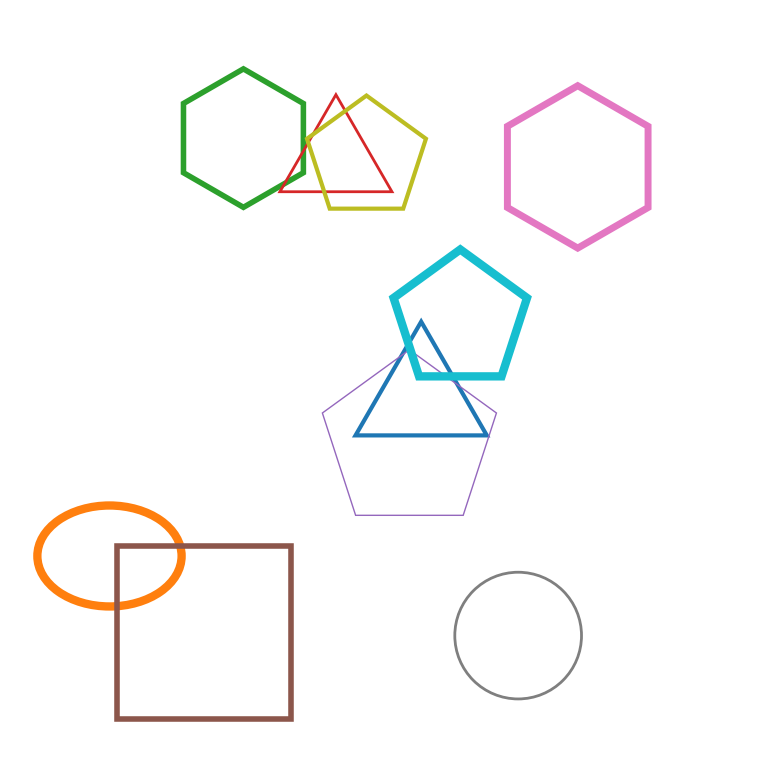[{"shape": "triangle", "thickness": 1.5, "radius": 0.49, "center": [0.547, 0.484]}, {"shape": "oval", "thickness": 3, "radius": 0.47, "center": [0.142, 0.278]}, {"shape": "hexagon", "thickness": 2, "radius": 0.45, "center": [0.316, 0.821]}, {"shape": "triangle", "thickness": 1, "radius": 0.42, "center": [0.436, 0.793]}, {"shape": "pentagon", "thickness": 0.5, "radius": 0.59, "center": [0.532, 0.427]}, {"shape": "square", "thickness": 2, "radius": 0.56, "center": [0.265, 0.179]}, {"shape": "hexagon", "thickness": 2.5, "radius": 0.53, "center": [0.75, 0.783]}, {"shape": "circle", "thickness": 1, "radius": 0.41, "center": [0.673, 0.175]}, {"shape": "pentagon", "thickness": 1.5, "radius": 0.41, "center": [0.476, 0.795]}, {"shape": "pentagon", "thickness": 3, "radius": 0.46, "center": [0.598, 0.585]}]